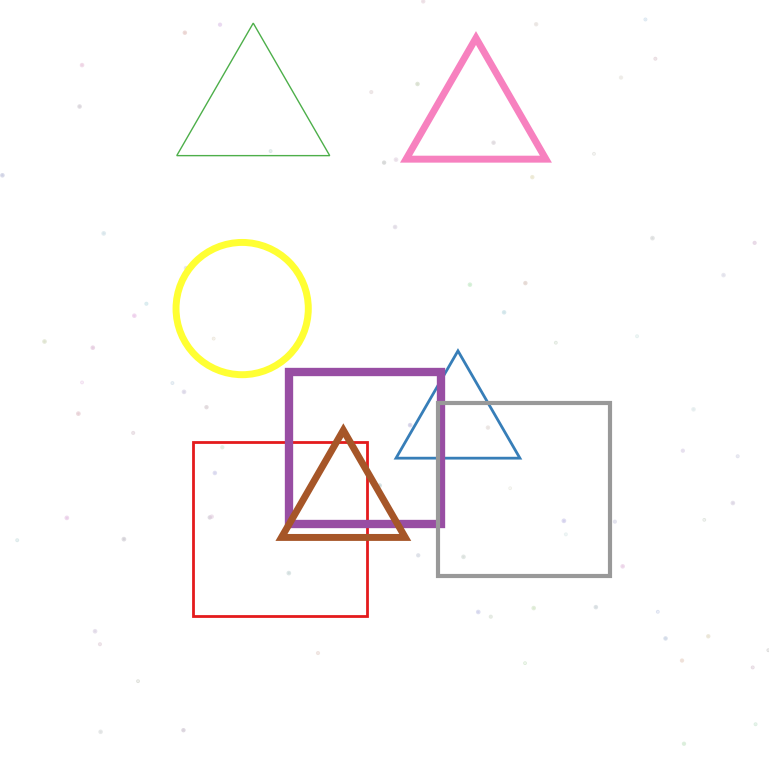[{"shape": "square", "thickness": 1, "radius": 0.56, "center": [0.364, 0.313]}, {"shape": "triangle", "thickness": 1, "radius": 0.46, "center": [0.595, 0.451]}, {"shape": "triangle", "thickness": 0.5, "radius": 0.57, "center": [0.329, 0.855]}, {"shape": "square", "thickness": 3, "radius": 0.49, "center": [0.474, 0.418]}, {"shape": "circle", "thickness": 2.5, "radius": 0.43, "center": [0.314, 0.599]}, {"shape": "triangle", "thickness": 2.5, "radius": 0.46, "center": [0.446, 0.348]}, {"shape": "triangle", "thickness": 2.5, "radius": 0.52, "center": [0.618, 0.846]}, {"shape": "square", "thickness": 1.5, "radius": 0.56, "center": [0.68, 0.364]}]